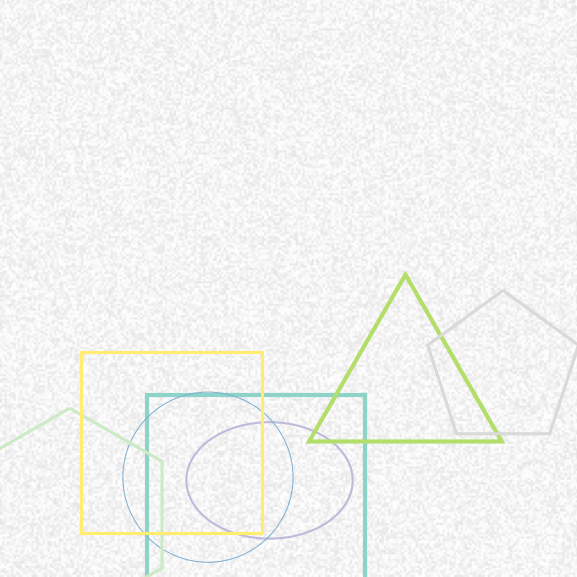[{"shape": "square", "thickness": 2, "radius": 0.94, "center": [0.443, 0.127]}, {"shape": "oval", "thickness": 1, "radius": 0.72, "center": [0.467, 0.167]}, {"shape": "circle", "thickness": 0.5, "radius": 0.74, "center": [0.36, 0.173]}, {"shape": "triangle", "thickness": 2, "radius": 0.96, "center": [0.702, 0.331]}, {"shape": "pentagon", "thickness": 1.5, "radius": 0.69, "center": [0.871, 0.359]}, {"shape": "hexagon", "thickness": 1.5, "radius": 0.92, "center": [0.121, 0.108]}, {"shape": "square", "thickness": 1.5, "radius": 0.79, "center": [0.297, 0.233]}]